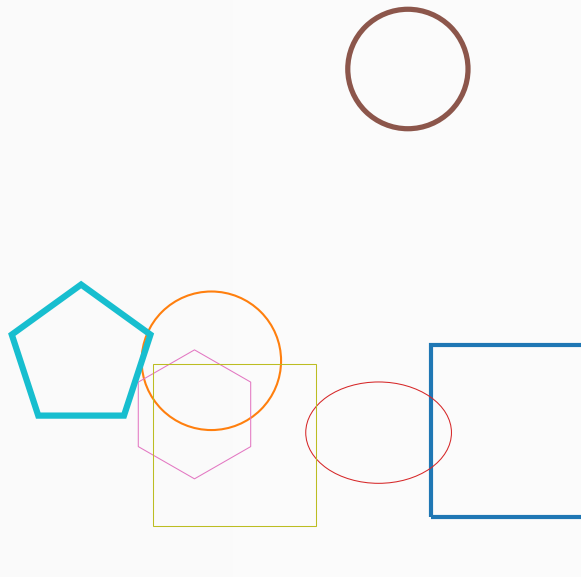[{"shape": "square", "thickness": 2, "radius": 0.75, "center": [0.89, 0.253]}, {"shape": "circle", "thickness": 1, "radius": 0.6, "center": [0.364, 0.374]}, {"shape": "oval", "thickness": 0.5, "radius": 0.63, "center": [0.651, 0.25]}, {"shape": "circle", "thickness": 2.5, "radius": 0.52, "center": [0.702, 0.88]}, {"shape": "hexagon", "thickness": 0.5, "radius": 0.56, "center": [0.335, 0.282]}, {"shape": "square", "thickness": 0.5, "radius": 0.7, "center": [0.403, 0.228]}, {"shape": "pentagon", "thickness": 3, "radius": 0.63, "center": [0.14, 0.381]}]